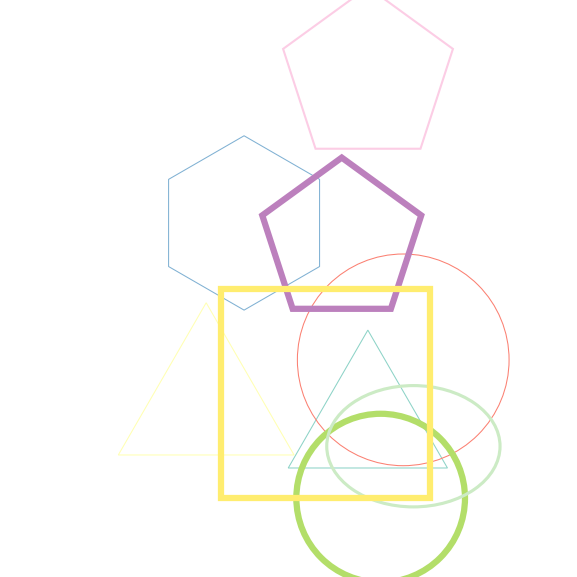[{"shape": "triangle", "thickness": 0.5, "radius": 0.8, "center": [0.637, 0.268]}, {"shape": "triangle", "thickness": 0.5, "radius": 0.88, "center": [0.357, 0.299]}, {"shape": "circle", "thickness": 0.5, "radius": 0.92, "center": [0.698, 0.376]}, {"shape": "hexagon", "thickness": 0.5, "radius": 0.75, "center": [0.423, 0.613]}, {"shape": "circle", "thickness": 3, "radius": 0.73, "center": [0.659, 0.137]}, {"shape": "pentagon", "thickness": 1, "radius": 0.77, "center": [0.637, 0.867]}, {"shape": "pentagon", "thickness": 3, "radius": 0.72, "center": [0.592, 0.581]}, {"shape": "oval", "thickness": 1.5, "radius": 0.75, "center": [0.716, 0.226]}, {"shape": "square", "thickness": 3, "radius": 0.91, "center": [0.564, 0.318]}]